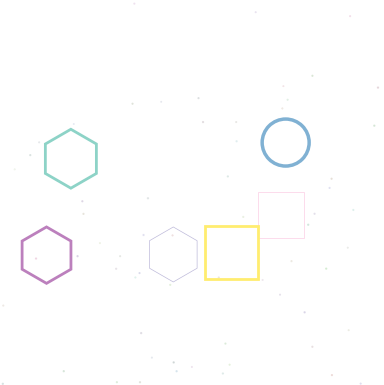[{"shape": "hexagon", "thickness": 2, "radius": 0.38, "center": [0.184, 0.588]}, {"shape": "hexagon", "thickness": 0.5, "radius": 0.36, "center": [0.45, 0.339]}, {"shape": "circle", "thickness": 2.5, "radius": 0.31, "center": [0.742, 0.63]}, {"shape": "square", "thickness": 0.5, "radius": 0.3, "center": [0.73, 0.441]}, {"shape": "hexagon", "thickness": 2, "radius": 0.37, "center": [0.121, 0.337]}, {"shape": "square", "thickness": 2, "radius": 0.34, "center": [0.601, 0.344]}]